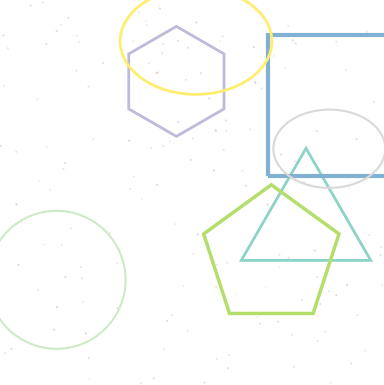[{"shape": "triangle", "thickness": 2, "radius": 0.97, "center": [0.795, 0.421]}, {"shape": "hexagon", "thickness": 2, "radius": 0.71, "center": [0.458, 0.789]}, {"shape": "square", "thickness": 3, "radius": 0.92, "center": [0.88, 0.727]}, {"shape": "pentagon", "thickness": 2.5, "radius": 0.92, "center": [0.705, 0.335]}, {"shape": "oval", "thickness": 1.5, "radius": 0.73, "center": [0.855, 0.614]}, {"shape": "circle", "thickness": 1.5, "radius": 0.9, "center": [0.147, 0.273]}, {"shape": "oval", "thickness": 2, "radius": 0.99, "center": [0.509, 0.893]}]